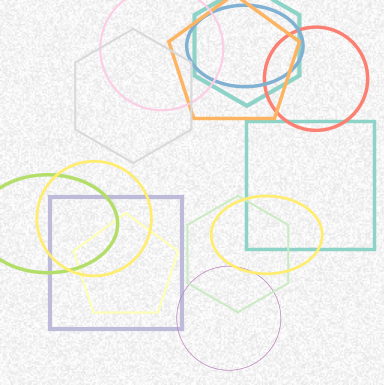[{"shape": "square", "thickness": 2.5, "radius": 0.83, "center": [0.804, 0.519]}, {"shape": "hexagon", "thickness": 3, "radius": 0.79, "center": [0.641, 0.882]}, {"shape": "pentagon", "thickness": 1.5, "radius": 0.71, "center": [0.327, 0.304]}, {"shape": "square", "thickness": 3, "radius": 0.86, "center": [0.301, 0.316]}, {"shape": "circle", "thickness": 2.5, "radius": 0.67, "center": [0.821, 0.796]}, {"shape": "oval", "thickness": 2.5, "radius": 0.76, "center": [0.636, 0.881]}, {"shape": "pentagon", "thickness": 2.5, "radius": 0.89, "center": [0.608, 0.837]}, {"shape": "oval", "thickness": 2.5, "radius": 0.91, "center": [0.124, 0.419]}, {"shape": "circle", "thickness": 1.5, "radius": 0.8, "center": [0.42, 0.873]}, {"shape": "hexagon", "thickness": 1.5, "radius": 0.87, "center": [0.346, 0.751]}, {"shape": "circle", "thickness": 0.5, "radius": 0.68, "center": [0.594, 0.173]}, {"shape": "hexagon", "thickness": 1.5, "radius": 0.76, "center": [0.618, 0.34]}, {"shape": "oval", "thickness": 2, "radius": 0.72, "center": [0.693, 0.39]}, {"shape": "circle", "thickness": 2, "radius": 0.74, "center": [0.244, 0.432]}]